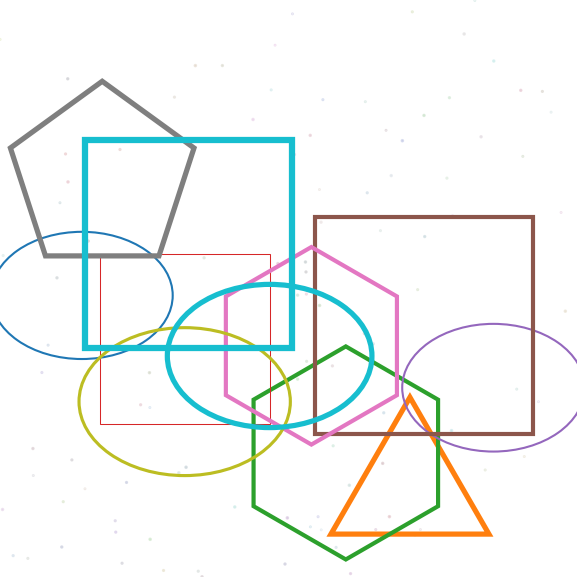[{"shape": "oval", "thickness": 1, "radius": 0.79, "center": [0.142, 0.488]}, {"shape": "triangle", "thickness": 2.5, "radius": 0.79, "center": [0.71, 0.153]}, {"shape": "hexagon", "thickness": 2, "radius": 0.92, "center": [0.599, 0.215]}, {"shape": "square", "thickness": 0.5, "radius": 0.74, "center": [0.32, 0.413]}, {"shape": "oval", "thickness": 1, "radius": 0.79, "center": [0.854, 0.328]}, {"shape": "square", "thickness": 2, "radius": 0.94, "center": [0.734, 0.436]}, {"shape": "hexagon", "thickness": 2, "radius": 0.86, "center": [0.539, 0.4]}, {"shape": "pentagon", "thickness": 2.5, "radius": 0.84, "center": [0.177, 0.691]}, {"shape": "oval", "thickness": 1.5, "radius": 0.91, "center": [0.32, 0.304]}, {"shape": "square", "thickness": 3, "radius": 0.9, "center": [0.326, 0.577]}, {"shape": "oval", "thickness": 2.5, "radius": 0.89, "center": [0.467, 0.383]}]